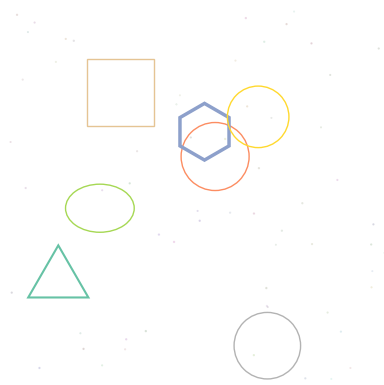[{"shape": "triangle", "thickness": 1.5, "radius": 0.45, "center": [0.151, 0.272]}, {"shape": "circle", "thickness": 1, "radius": 0.44, "center": [0.559, 0.593]}, {"shape": "hexagon", "thickness": 2.5, "radius": 0.37, "center": [0.531, 0.658]}, {"shape": "oval", "thickness": 1, "radius": 0.45, "center": [0.259, 0.459]}, {"shape": "circle", "thickness": 1, "radius": 0.4, "center": [0.671, 0.696]}, {"shape": "square", "thickness": 1, "radius": 0.44, "center": [0.313, 0.759]}, {"shape": "circle", "thickness": 1, "radius": 0.43, "center": [0.694, 0.102]}]